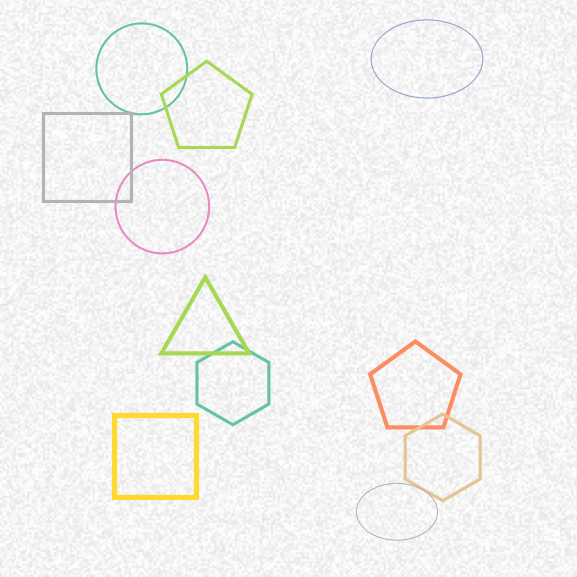[{"shape": "circle", "thickness": 1, "radius": 0.39, "center": [0.246, 0.88]}, {"shape": "hexagon", "thickness": 1.5, "radius": 0.36, "center": [0.403, 0.335]}, {"shape": "pentagon", "thickness": 2, "radius": 0.41, "center": [0.719, 0.326]}, {"shape": "oval", "thickness": 0.5, "radius": 0.48, "center": [0.739, 0.897]}, {"shape": "circle", "thickness": 1, "radius": 0.41, "center": [0.281, 0.641]}, {"shape": "triangle", "thickness": 2, "radius": 0.44, "center": [0.355, 0.431]}, {"shape": "pentagon", "thickness": 1.5, "radius": 0.41, "center": [0.358, 0.811]}, {"shape": "square", "thickness": 2.5, "radius": 0.36, "center": [0.268, 0.21]}, {"shape": "hexagon", "thickness": 1.5, "radius": 0.37, "center": [0.767, 0.207]}, {"shape": "square", "thickness": 1.5, "radius": 0.38, "center": [0.151, 0.727]}, {"shape": "oval", "thickness": 0.5, "radius": 0.35, "center": [0.687, 0.113]}]